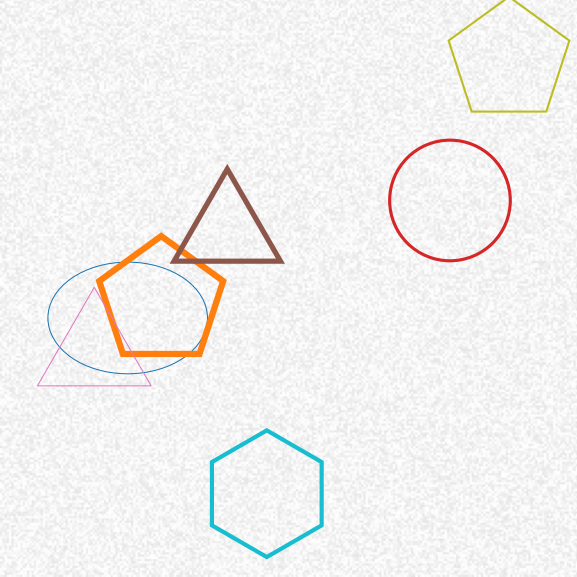[{"shape": "oval", "thickness": 0.5, "radius": 0.69, "center": [0.221, 0.449]}, {"shape": "pentagon", "thickness": 3, "radius": 0.56, "center": [0.279, 0.478]}, {"shape": "circle", "thickness": 1.5, "radius": 0.52, "center": [0.779, 0.652]}, {"shape": "triangle", "thickness": 2.5, "radius": 0.53, "center": [0.394, 0.6]}, {"shape": "triangle", "thickness": 0.5, "radius": 0.57, "center": [0.163, 0.388]}, {"shape": "pentagon", "thickness": 1, "radius": 0.55, "center": [0.881, 0.895]}, {"shape": "hexagon", "thickness": 2, "radius": 0.55, "center": [0.462, 0.144]}]